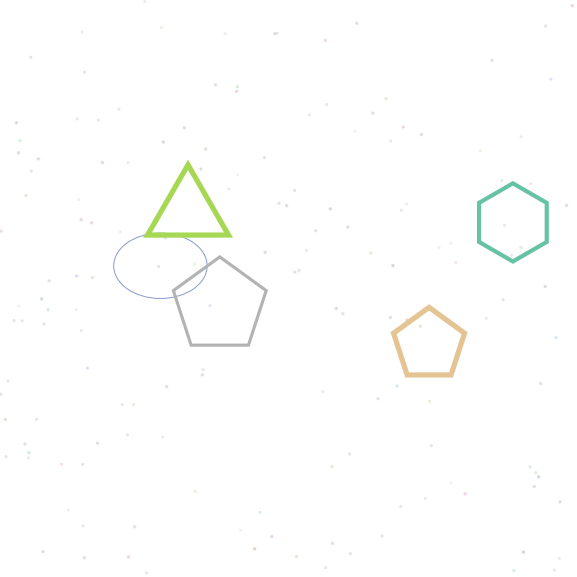[{"shape": "hexagon", "thickness": 2, "radius": 0.34, "center": [0.888, 0.614]}, {"shape": "oval", "thickness": 0.5, "radius": 0.4, "center": [0.278, 0.539]}, {"shape": "triangle", "thickness": 2.5, "radius": 0.41, "center": [0.326, 0.633]}, {"shape": "pentagon", "thickness": 2.5, "radius": 0.32, "center": [0.743, 0.402]}, {"shape": "pentagon", "thickness": 1.5, "radius": 0.42, "center": [0.381, 0.47]}]